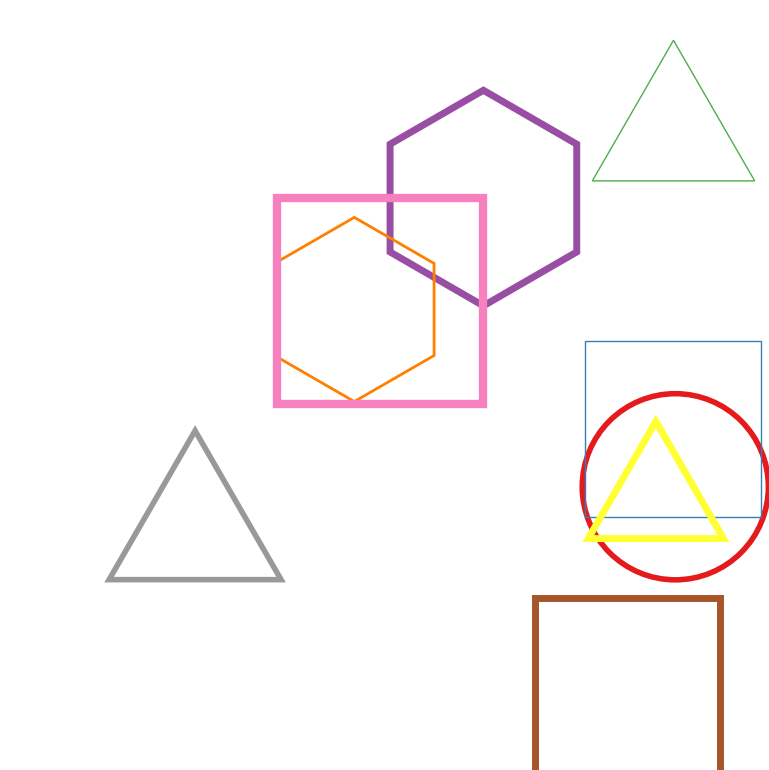[{"shape": "circle", "thickness": 2, "radius": 0.6, "center": [0.877, 0.368]}, {"shape": "square", "thickness": 0.5, "radius": 0.57, "center": [0.874, 0.443]}, {"shape": "triangle", "thickness": 0.5, "radius": 0.61, "center": [0.875, 0.826]}, {"shape": "hexagon", "thickness": 2.5, "radius": 0.7, "center": [0.628, 0.743]}, {"shape": "hexagon", "thickness": 1, "radius": 0.6, "center": [0.46, 0.598]}, {"shape": "triangle", "thickness": 2.5, "radius": 0.51, "center": [0.852, 0.351]}, {"shape": "square", "thickness": 2.5, "radius": 0.6, "center": [0.815, 0.103]}, {"shape": "square", "thickness": 3, "radius": 0.67, "center": [0.494, 0.609]}, {"shape": "triangle", "thickness": 2, "radius": 0.64, "center": [0.253, 0.312]}]